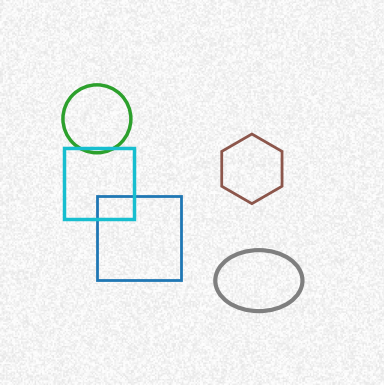[{"shape": "square", "thickness": 2, "radius": 0.54, "center": [0.361, 0.382]}, {"shape": "circle", "thickness": 2.5, "radius": 0.44, "center": [0.252, 0.691]}, {"shape": "hexagon", "thickness": 2, "radius": 0.45, "center": [0.654, 0.561]}, {"shape": "oval", "thickness": 3, "radius": 0.57, "center": [0.672, 0.271]}, {"shape": "square", "thickness": 2.5, "radius": 0.46, "center": [0.257, 0.523]}]